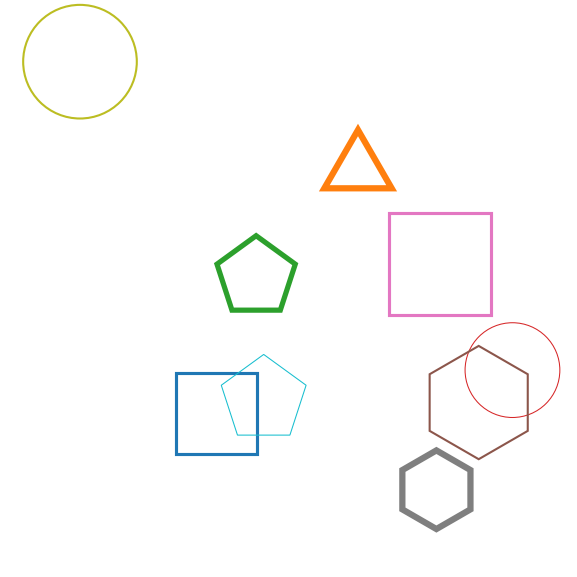[{"shape": "square", "thickness": 1.5, "radius": 0.35, "center": [0.375, 0.283]}, {"shape": "triangle", "thickness": 3, "radius": 0.34, "center": [0.62, 0.707]}, {"shape": "pentagon", "thickness": 2.5, "radius": 0.36, "center": [0.444, 0.52]}, {"shape": "circle", "thickness": 0.5, "radius": 0.41, "center": [0.887, 0.358]}, {"shape": "hexagon", "thickness": 1, "radius": 0.49, "center": [0.829, 0.302]}, {"shape": "square", "thickness": 1.5, "radius": 0.44, "center": [0.762, 0.541]}, {"shape": "hexagon", "thickness": 3, "radius": 0.34, "center": [0.756, 0.151]}, {"shape": "circle", "thickness": 1, "radius": 0.49, "center": [0.139, 0.892]}, {"shape": "pentagon", "thickness": 0.5, "radius": 0.39, "center": [0.457, 0.308]}]